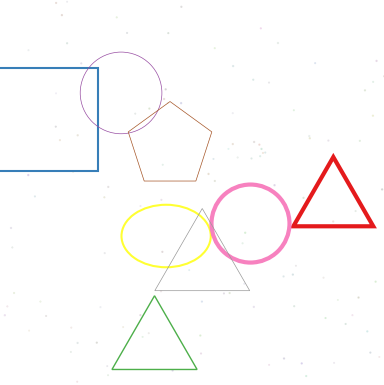[{"shape": "triangle", "thickness": 3, "radius": 0.6, "center": [0.866, 0.472]}, {"shape": "square", "thickness": 1.5, "radius": 0.67, "center": [0.122, 0.69]}, {"shape": "triangle", "thickness": 1, "radius": 0.64, "center": [0.401, 0.104]}, {"shape": "circle", "thickness": 0.5, "radius": 0.53, "center": [0.314, 0.759]}, {"shape": "oval", "thickness": 1.5, "radius": 0.58, "center": [0.432, 0.387]}, {"shape": "pentagon", "thickness": 0.5, "radius": 0.57, "center": [0.442, 0.622]}, {"shape": "circle", "thickness": 3, "radius": 0.51, "center": [0.651, 0.419]}, {"shape": "triangle", "thickness": 0.5, "radius": 0.71, "center": [0.525, 0.316]}]